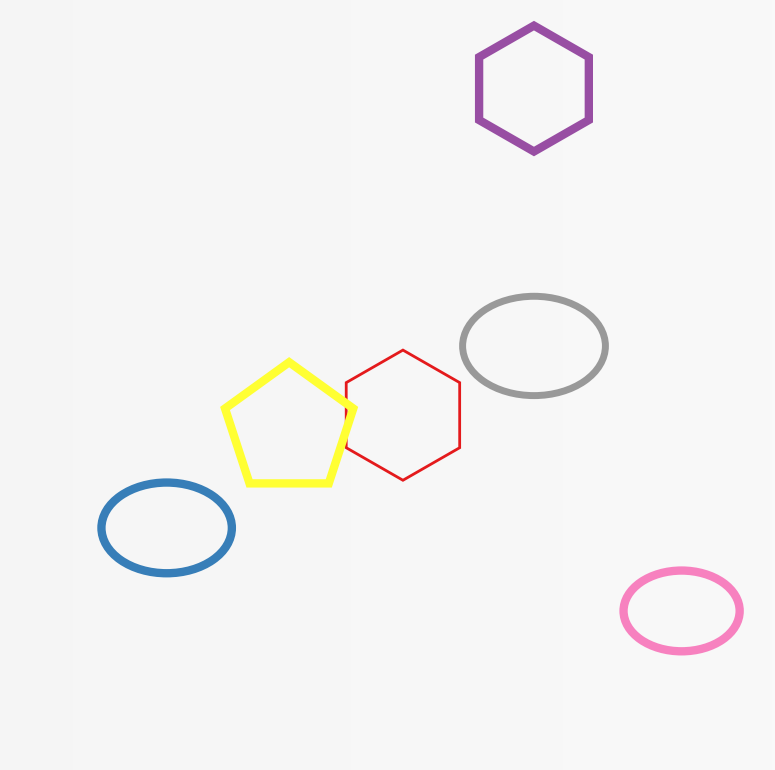[{"shape": "hexagon", "thickness": 1, "radius": 0.42, "center": [0.52, 0.461]}, {"shape": "oval", "thickness": 3, "radius": 0.42, "center": [0.215, 0.314]}, {"shape": "hexagon", "thickness": 3, "radius": 0.41, "center": [0.689, 0.885]}, {"shape": "pentagon", "thickness": 3, "radius": 0.44, "center": [0.373, 0.443]}, {"shape": "oval", "thickness": 3, "radius": 0.37, "center": [0.879, 0.207]}, {"shape": "oval", "thickness": 2.5, "radius": 0.46, "center": [0.689, 0.551]}]